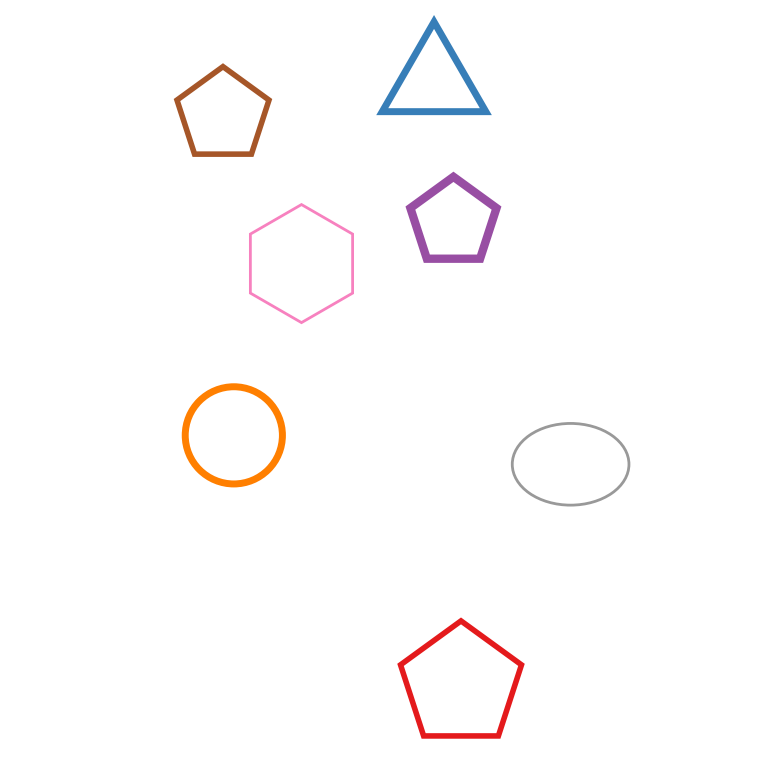[{"shape": "pentagon", "thickness": 2, "radius": 0.41, "center": [0.599, 0.111]}, {"shape": "triangle", "thickness": 2.5, "radius": 0.39, "center": [0.564, 0.894]}, {"shape": "pentagon", "thickness": 3, "radius": 0.29, "center": [0.589, 0.712]}, {"shape": "circle", "thickness": 2.5, "radius": 0.32, "center": [0.304, 0.435]}, {"shape": "pentagon", "thickness": 2, "radius": 0.31, "center": [0.29, 0.851]}, {"shape": "hexagon", "thickness": 1, "radius": 0.38, "center": [0.392, 0.658]}, {"shape": "oval", "thickness": 1, "radius": 0.38, "center": [0.741, 0.397]}]